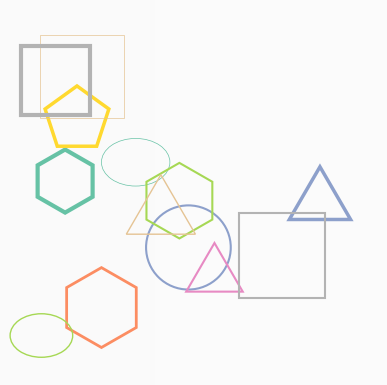[{"shape": "hexagon", "thickness": 3, "radius": 0.41, "center": [0.168, 0.53]}, {"shape": "oval", "thickness": 0.5, "radius": 0.44, "center": [0.35, 0.579]}, {"shape": "hexagon", "thickness": 2, "radius": 0.52, "center": [0.262, 0.201]}, {"shape": "circle", "thickness": 1.5, "radius": 0.55, "center": [0.486, 0.357]}, {"shape": "triangle", "thickness": 2.5, "radius": 0.46, "center": [0.826, 0.476]}, {"shape": "triangle", "thickness": 1.5, "radius": 0.42, "center": [0.553, 0.285]}, {"shape": "oval", "thickness": 1, "radius": 0.4, "center": [0.107, 0.129]}, {"shape": "hexagon", "thickness": 1.5, "radius": 0.49, "center": [0.463, 0.479]}, {"shape": "pentagon", "thickness": 2.5, "radius": 0.43, "center": [0.199, 0.69]}, {"shape": "square", "thickness": 0.5, "radius": 0.54, "center": [0.211, 0.802]}, {"shape": "triangle", "thickness": 1, "radius": 0.51, "center": [0.415, 0.443]}, {"shape": "square", "thickness": 1.5, "radius": 0.55, "center": [0.727, 0.337]}, {"shape": "square", "thickness": 3, "radius": 0.45, "center": [0.142, 0.792]}]